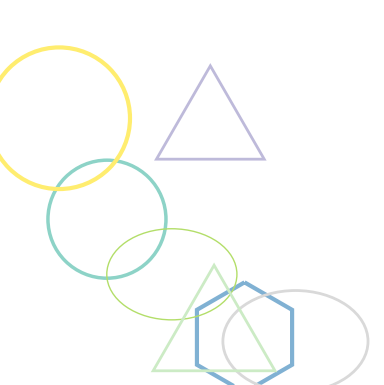[{"shape": "circle", "thickness": 2.5, "radius": 0.77, "center": [0.278, 0.431]}, {"shape": "triangle", "thickness": 2, "radius": 0.81, "center": [0.546, 0.667]}, {"shape": "hexagon", "thickness": 3, "radius": 0.71, "center": [0.635, 0.124]}, {"shape": "oval", "thickness": 1, "radius": 0.85, "center": [0.446, 0.288]}, {"shape": "oval", "thickness": 2, "radius": 0.94, "center": [0.767, 0.113]}, {"shape": "triangle", "thickness": 2, "radius": 0.91, "center": [0.556, 0.128]}, {"shape": "circle", "thickness": 3, "radius": 0.92, "center": [0.154, 0.693]}]